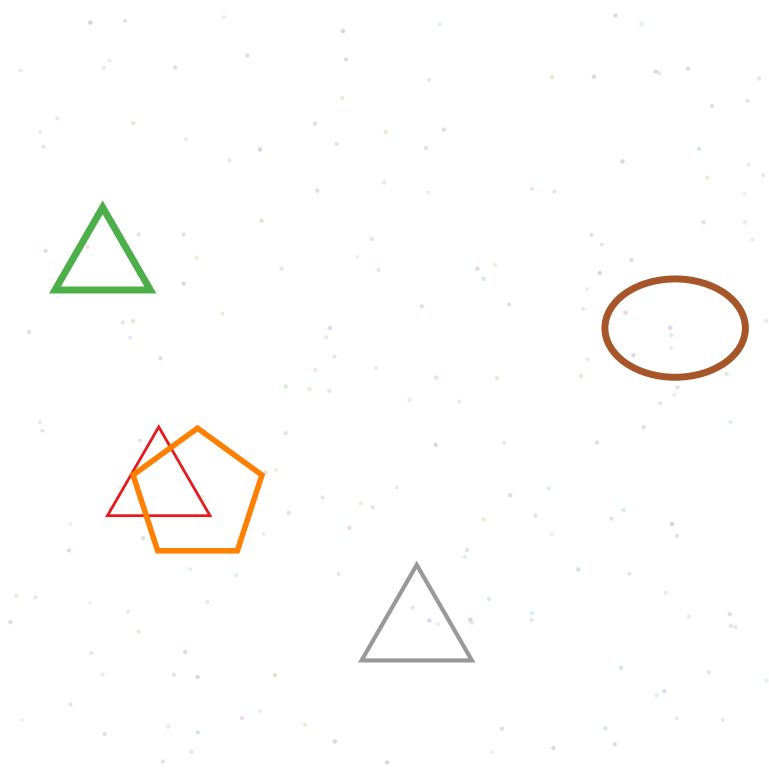[{"shape": "triangle", "thickness": 1, "radius": 0.38, "center": [0.206, 0.369]}, {"shape": "triangle", "thickness": 2.5, "radius": 0.36, "center": [0.133, 0.659]}, {"shape": "pentagon", "thickness": 2, "radius": 0.44, "center": [0.257, 0.356]}, {"shape": "oval", "thickness": 2.5, "radius": 0.46, "center": [0.877, 0.574]}, {"shape": "triangle", "thickness": 1.5, "radius": 0.41, "center": [0.541, 0.184]}]